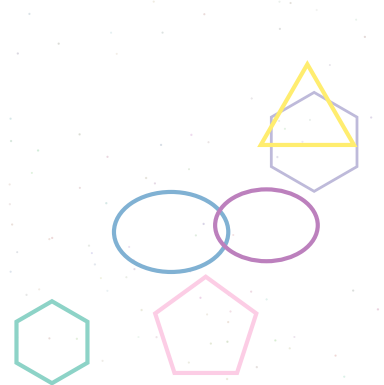[{"shape": "hexagon", "thickness": 3, "radius": 0.53, "center": [0.135, 0.111]}, {"shape": "hexagon", "thickness": 2, "radius": 0.64, "center": [0.816, 0.632]}, {"shape": "oval", "thickness": 3, "radius": 0.74, "center": [0.444, 0.397]}, {"shape": "pentagon", "thickness": 3, "radius": 0.69, "center": [0.534, 0.143]}, {"shape": "oval", "thickness": 3, "radius": 0.67, "center": [0.692, 0.415]}, {"shape": "triangle", "thickness": 3, "radius": 0.7, "center": [0.798, 0.693]}]